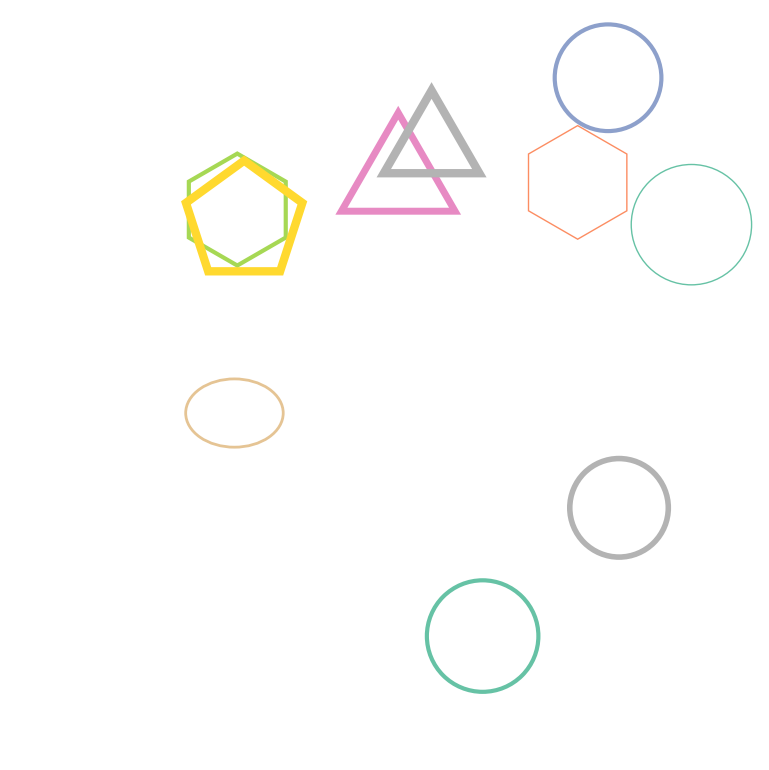[{"shape": "circle", "thickness": 1.5, "radius": 0.36, "center": [0.627, 0.174]}, {"shape": "circle", "thickness": 0.5, "radius": 0.39, "center": [0.898, 0.708]}, {"shape": "hexagon", "thickness": 0.5, "radius": 0.37, "center": [0.75, 0.763]}, {"shape": "circle", "thickness": 1.5, "radius": 0.35, "center": [0.79, 0.899]}, {"shape": "triangle", "thickness": 2.5, "radius": 0.43, "center": [0.517, 0.768]}, {"shape": "hexagon", "thickness": 1.5, "radius": 0.36, "center": [0.308, 0.728]}, {"shape": "pentagon", "thickness": 3, "radius": 0.4, "center": [0.317, 0.712]}, {"shape": "oval", "thickness": 1, "radius": 0.32, "center": [0.304, 0.464]}, {"shape": "triangle", "thickness": 3, "radius": 0.36, "center": [0.56, 0.811]}, {"shape": "circle", "thickness": 2, "radius": 0.32, "center": [0.804, 0.34]}]